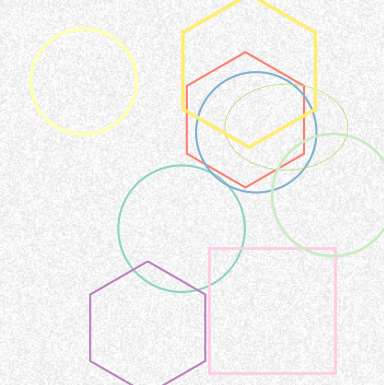[{"shape": "circle", "thickness": 1.5, "radius": 0.82, "center": [0.472, 0.406]}, {"shape": "circle", "thickness": 2.5, "radius": 0.68, "center": [0.217, 0.788]}, {"shape": "hexagon", "thickness": 1.5, "radius": 0.88, "center": [0.637, 0.689]}, {"shape": "circle", "thickness": 1.5, "radius": 0.78, "center": [0.666, 0.656]}, {"shape": "oval", "thickness": 0.5, "radius": 0.8, "center": [0.744, 0.67]}, {"shape": "square", "thickness": 2, "radius": 0.81, "center": [0.707, 0.194]}, {"shape": "hexagon", "thickness": 1.5, "radius": 0.86, "center": [0.384, 0.149]}, {"shape": "circle", "thickness": 2, "radius": 0.79, "center": [0.865, 0.493]}, {"shape": "hexagon", "thickness": 2.5, "radius": 0.99, "center": [0.647, 0.816]}]